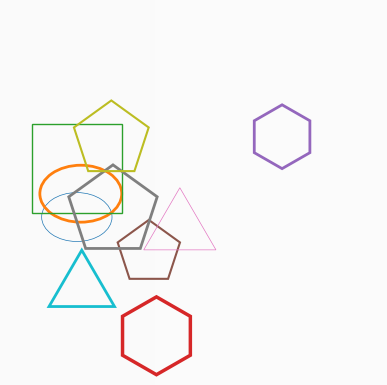[{"shape": "oval", "thickness": 0.5, "radius": 0.45, "center": [0.198, 0.436]}, {"shape": "oval", "thickness": 2, "radius": 0.53, "center": [0.208, 0.497]}, {"shape": "square", "thickness": 1, "radius": 0.58, "center": [0.198, 0.563]}, {"shape": "hexagon", "thickness": 2.5, "radius": 0.51, "center": [0.404, 0.128]}, {"shape": "hexagon", "thickness": 2, "radius": 0.41, "center": [0.728, 0.645]}, {"shape": "pentagon", "thickness": 1.5, "radius": 0.42, "center": [0.384, 0.344]}, {"shape": "triangle", "thickness": 0.5, "radius": 0.54, "center": [0.464, 0.405]}, {"shape": "pentagon", "thickness": 2, "radius": 0.6, "center": [0.292, 0.452]}, {"shape": "pentagon", "thickness": 1.5, "radius": 0.51, "center": [0.287, 0.638]}, {"shape": "triangle", "thickness": 2, "radius": 0.49, "center": [0.211, 0.253]}]